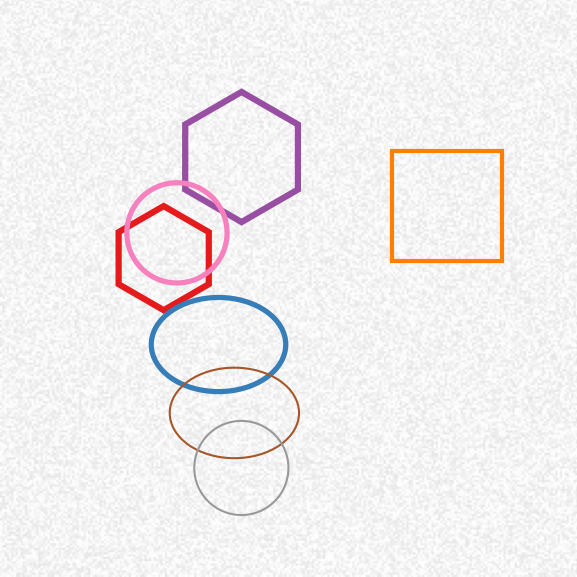[{"shape": "hexagon", "thickness": 3, "radius": 0.45, "center": [0.283, 0.552]}, {"shape": "oval", "thickness": 2.5, "radius": 0.58, "center": [0.378, 0.403]}, {"shape": "hexagon", "thickness": 3, "radius": 0.56, "center": [0.418, 0.727]}, {"shape": "square", "thickness": 2, "radius": 0.48, "center": [0.774, 0.642]}, {"shape": "oval", "thickness": 1, "radius": 0.56, "center": [0.406, 0.284]}, {"shape": "circle", "thickness": 2.5, "radius": 0.43, "center": [0.306, 0.596]}, {"shape": "circle", "thickness": 1, "radius": 0.41, "center": [0.418, 0.189]}]